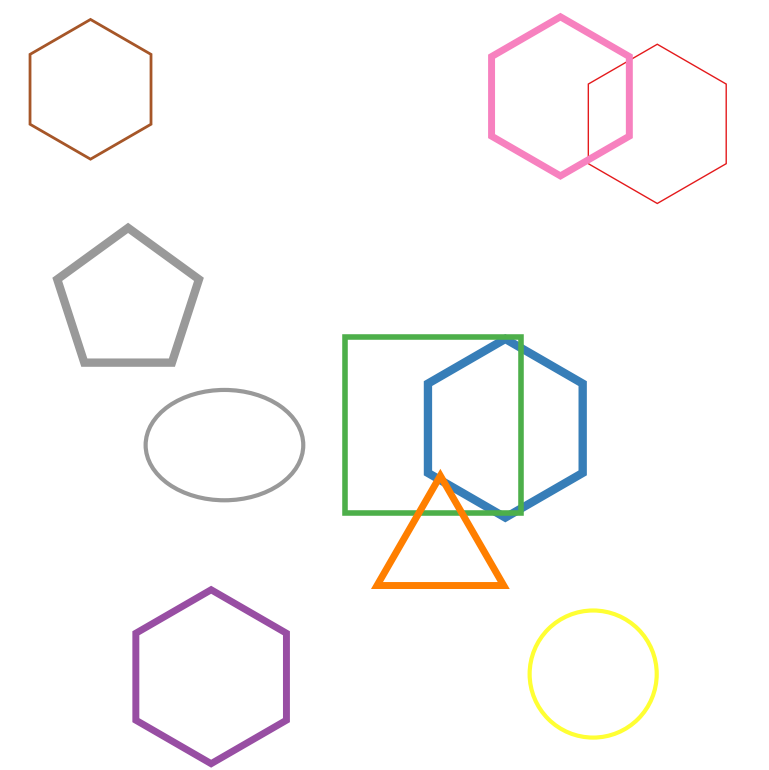[{"shape": "hexagon", "thickness": 0.5, "radius": 0.52, "center": [0.854, 0.839]}, {"shape": "hexagon", "thickness": 3, "radius": 0.58, "center": [0.656, 0.444]}, {"shape": "square", "thickness": 2, "radius": 0.57, "center": [0.562, 0.448]}, {"shape": "hexagon", "thickness": 2.5, "radius": 0.56, "center": [0.274, 0.121]}, {"shape": "triangle", "thickness": 2.5, "radius": 0.48, "center": [0.572, 0.287]}, {"shape": "circle", "thickness": 1.5, "radius": 0.41, "center": [0.77, 0.125]}, {"shape": "hexagon", "thickness": 1, "radius": 0.45, "center": [0.118, 0.884]}, {"shape": "hexagon", "thickness": 2.5, "radius": 0.52, "center": [0.728, 0.875]}, {"shape": "oval", "thickness": 1.5, "radius": 0.51, "center": [0.291, 0.422]}, {"shape": "pentagon", "thickness": 3, "radius": 0.48, "center": [0.166, 0.607]}]